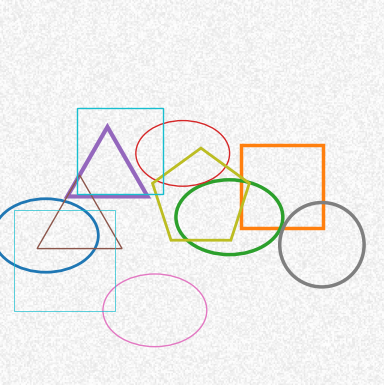[{"shape": "oval", "thickness": 2, "radius": 0.68, "center": [0.119, 0.388]}, {"shape": "square", "thickness": 2.5, "radius": 0.54, "center": [0.733, 0.516]}, {"shape": "oval", "thickness": 2.5, "radius": 0.69, "center": [0.596, 0.436]}, {"shape": "oval", "thickness": 1, "radius": 0.61, "center": [0.475, 0.602]}, {"shape": "triangle", "thickness": 3, "radius": 0.6, "center": [0.279, 0.55]}, {"shape": "triangle", "thickness": 1, "radius": 0.64, "center": [0.207, 0.418]}, {"shape": "oval", "thickness": 1, "radius": 0.67, "center": [0.402, 0.194]}, {"shape": "circle", "thickness": 2.5, "radius": 0.55, "center": [0.836, 0.364]}, {"shape": "pentagon", "thickness": 2, "radius": 0.66, "center": [0.522, 0.483]}, {"shape": "square", "thickness": 0.5, "radius": 0.66, "center": [0.168, 0.322]}, {"shape": "square", "thickness": 1, "radius": 0.56, "center": [0.312, 0.608]}]